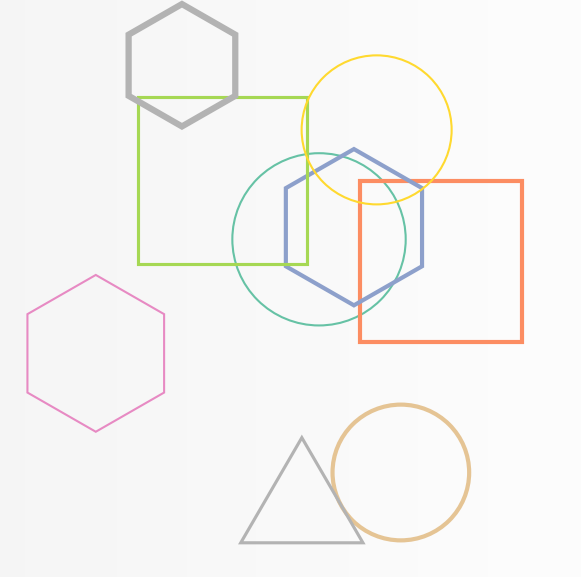[{"shape": "circle", "thickness": 1, "radius": 0.75, "center": [0.549, 0.585]}, {"shape": "square", "thickness": 2, "radius": 0.7, "center": [0.758, 0.547]}, {"shape": "hexagon", "thickness": 2, "radius": 0.68, "center": [0.609, 0.606]}, {"shape": "hexagon", "thickness": 1, "radius": 0.68, "center": [0.165, 0.387]}, {"shape": "square", "thickness": 1.5, "radius": 0.73, "center": [0.382, 0.687]}, {"shape": "circle", "thickness": 1, "radius": 0.65, "center": [0.648, 0.774]}, {"shape": "circle", "thickness": 2, "radius": 0.59, "center": [0.69, 0.181]}, {"shape": "hexagon", "thickness": 3, "radius": 0.53, "center": [0.313, 0.886]}, {"shape": "triangle", "thickness": 1.5, "radius": 0.61, "center": [0.519, 0.12]}]